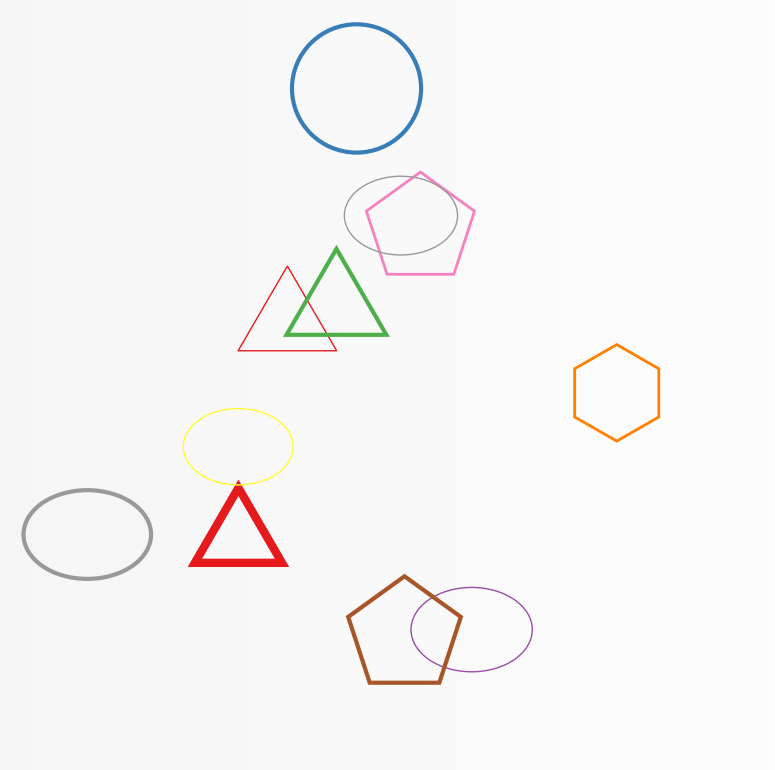[{"shape": "triangle", "thickness": 3, "radius": 0.32, "center": [0.308, 0.302]}, {"shape": "triangle", "thickness": 0.5, "radius": 0.37, "center": [0.371, 0.581]}, {"shape": "circle", "thickness": 1.5, "radius": 0.42, "center": [0.46, 0.885]}, {"shape": "triangle", "thickness": 1.5, "radius": 0.37, "center": [0.434, 0.602]}, {"shape": "oval", "thickness": 0.5, "radius": 0.39, "center": [0.609, 0.182]}, {"shape": "hexagon", "thickness": 1, "radius": 0.31, "center": [0.796, 0.49]}, {"shape": "oval", "thickness": 0.5, "radius": 0.35, "center": [0.307, 0.42]}, {"shape": "pentagon", "thickness": 1.5, "radius": 0.38, "center": [0.522, 0.175]}, {"shape": "pentagon", "thickness": 1, "radius": 0.37, "center": [0.543, 0.703]}, {"shape": "oval", "thickness": 0.5, "radius": 0.37, "center": [0.517, 0.72]}, {"shape": "oval", "thickness": 1.5, "radius": 0.41, "center": [0.113, 0.306]}]